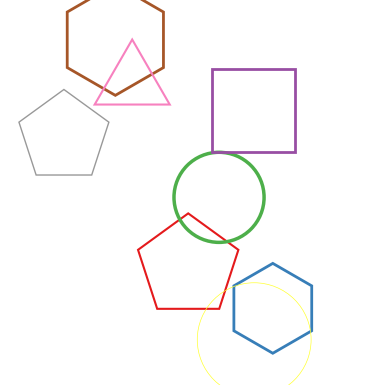[{"shape": "pentagon", "thickness": 1.5, "radius": 0.69, "center": [0.489, 0.309]}, {"shape": "hexagon", "thickness": 2, "radius": 0.58, "center": [0.709, 0.199]}, {"shape": "circle", "thickness": 2.5, "radius": 0.58, "center": [0.569, 0.487]}, {"shape": "square", "thickness": 2, "radius": 0.54, "center": [0.658, 0.712]}, {"shape": "circle", "thickness": 0.5, "radius": 0.74, "center": [0.66, 0.118]}, {"shape": "hexagon", "thickness": 2, "radius": 0.72, "center": [0.3, 0.897]}, {"shape": "triangle", "thickness": 1.5, "radius": 0.56, "center": [0.343, 0.785]}, {"shape": "pentagon", "thickness": 1, "radius": 0.61, "center": [0.166, 0.645]}]